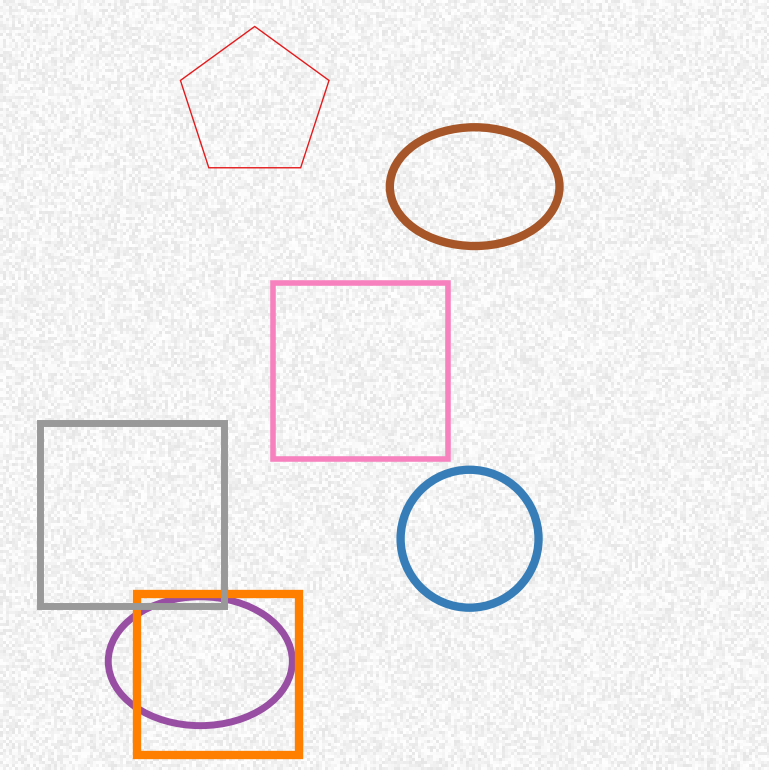[{"shape": "pentagon", "thickness": 0.5, "radius": 0.51, "center": [0.331, 0.864]}, {"shape": "circle", "thickness": 3, "radius": 0.45, "center": [0.61, 0.3]}, {"shape": "oval", "thickness": 2.5, "radius": 0.6, "center": [0.26, 0.141]}, {"shape": "square", "thickness": 3, "radius": 0.53, "center": [0.284, 0.124]}, {"shape": "oval", "thickness": 3, "radius": 0.55, "center": [0.616, 0.758]}, {"shape": "square", "thickness": 2, "radius": 0.57, "center": [0.468, 0.518]}, {"shape": "square", "thickness": 2.5, "radius": 0.6, "center": [0.172, 0.332]}]